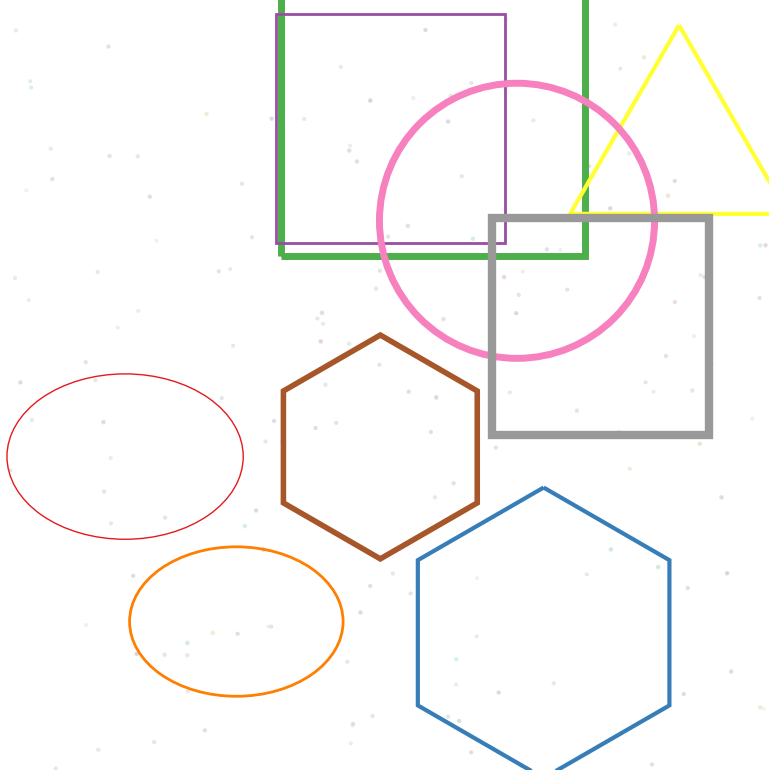[{"shape": "oval", "thickness": 0.5, "radius": 0.77, "center": [0.162, 0.407]}, {"shape": "hexagon", "thickness": 1.5, "radius": 0.94, "center": [0.706, 0.178]}, {"shape": "square", "thickness": 2.5, "radius": 0.99, "center": [0.562, 0.865]}, {"shape": "square", "thickness": 1, "radius": 0.74, "center": [0.507, 0.833]}, {"shape": "oval", "thickness": 1, "radius": 0.69, "center": [0.307, 0.193]}, {"shape": "triangle", "thickness": 1.5, "radius": 0.82, "center": [0.882, 0.804]}, {"shape": "hexagon", "thickness": 2, "radius": 0.73, "center": [0.494, 0.42]}, {"shape": "circle", "thickness": 2.5, "radius": 0.89, "center": [0.671, 0.713]}, {"shape": "square", "thickness": 3, "radius": 0.7, "center": [0.78, 0.576]}]